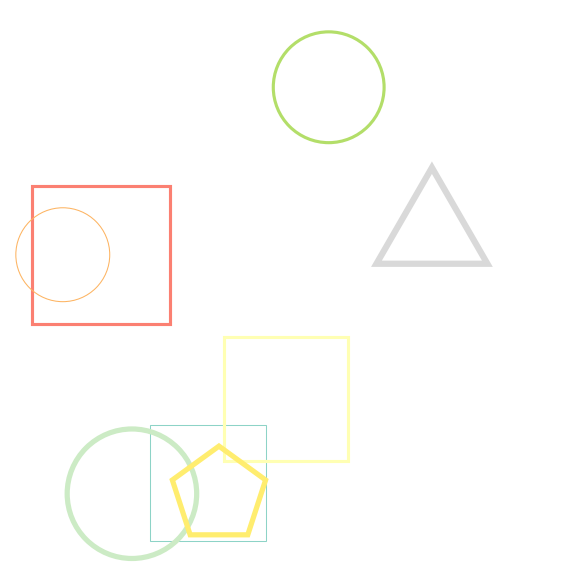[{"shape": "square", "thickness": 0.5, "radius": 0.5, "center": [0.36, 0.163]}, {"shape": "square", "thickness": 1.5, "radius": 0.54, "center": [0.495, 0.309]}, {"shape": "square", "thickness": 1.5, "radius": 0.6, "center": [0.174, 0.558]}, {"shape": "circle", "thickness": 0.5, "radius": 0.41, "center": [0.109, 0.558]}, {"shape": "circle", "thickness": 1.5, "radius": 0.48, "center": [0.569, 0.848]}, {"shape": "triangle", "thickness": 3, "radius": 0.55, "center": [0.748, 0.598]}, {"shape": "circle", "thickness": 2.5, "radius": 0.56, "center": [0.228, 0.144]}, {"shape": "pentagon", "thickness": 2.5, "radius": 0.42, "center": [0.379, 0.142]}]